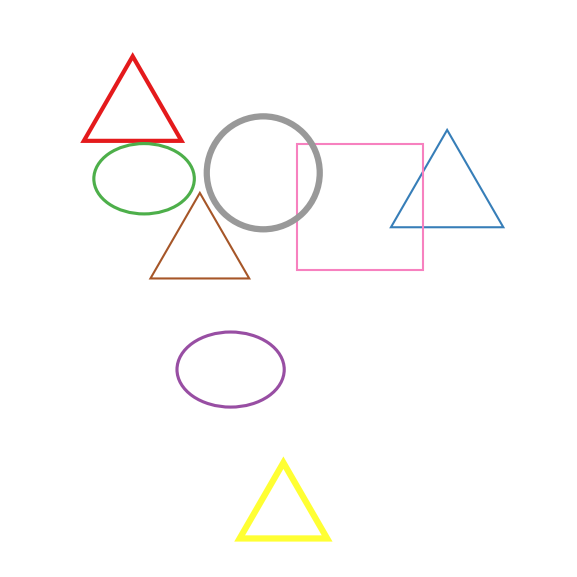[{"shape": "triangle", "thickness": 2, "radius": 0.49, "center": [0.23, 0.804]}, {"shape": "triangle", "thickness": 1, "radius": 0.56, "center": [0.774, 0.662]}, {"shape": "oval", "thickness": 1.5, "radius": 0.44, "center": [0.249, 0.69]}, {"shape": "oval", "thickness": 1.5, "radius": 0.46, "center": [0.399, 0.359]}, {"shape": "triangle", "thickness": 3, "radius": 0.44, "center": [0.491, 0.11]}, {"shape": "triangle", "thickness": 1, "radius": 0.49, "center": [0.346, 0.566]}, {"shape": "square", "thickness": 1, "radius": 0.54, "center": [0.624, 0.641]}, {"shape": "circle", "thickness": 3, "radius": 0.49, "center": [0.456, 0.7]}]